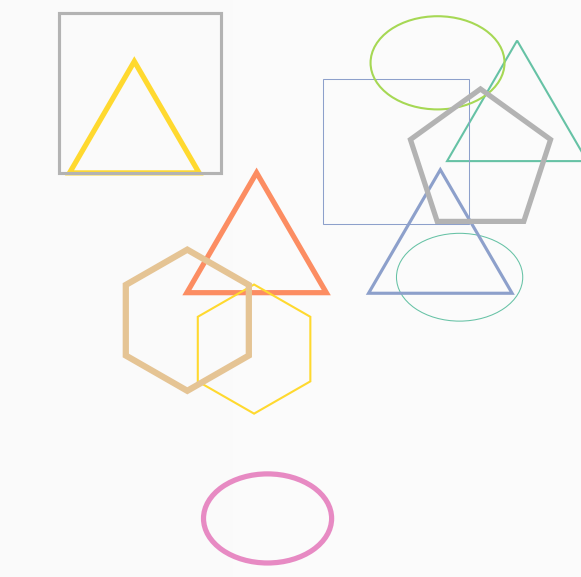[{"shape": "triangle", "thickness": 1, "radius": 0.7, "center": [0.89, 0.79]}, {"shape": "oval", "thickness": 0.5, "radius": 0.54, "center": [0.791, 0.519]}, {"shape": "triangle", "thickness": 2.5, "radius": 0.69, "center": [0.441, 0.562]}, {"shape": "square", "thickness": 0.5, "radius": 0.63, "center": [0.682, 0.737]}, {"shape": "triangle", "thickness": 1.5, "radius": 0.71, "center": [0.758, 0.563]}, {"shape": "oval", "thickness": 2.5, "radius": 0.55, "center": [0.46, 0.101]}, {"shape": "oval", "thickness": 1, "radius": 0.58, "center": [0.753, 0.89]}, {"shape": "triangle", "thickness": 2.5, "radius": 0.64, "center": [0.231, 0.764]}, {"shape": "hexagon", "thickness": 1, "radius": 0.56, "center": [0.437, 0.395]}, {"shape": "hexagon", "thickness": 3, "radius": 0.61, "center": [0.322, 0.445]}, {"shape": "square", "thickness": 1.5, "radius": 0.69, "center": [0.241, 0.838]}, {"shape": "pentagon", "thickness": 2.5, "radius": 0.63, "center": [0.827, 0.718]}]